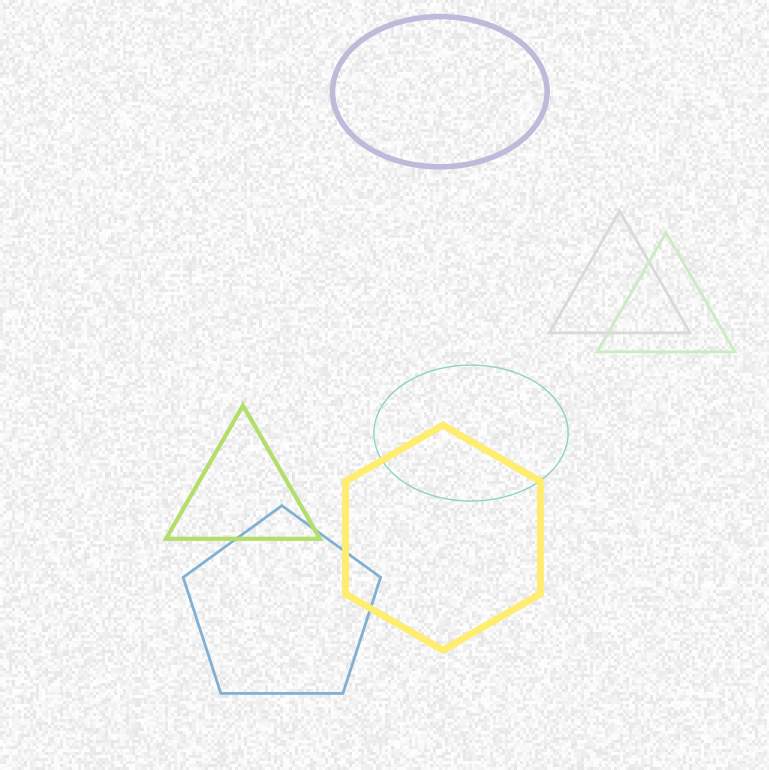[{"shape": "oval", "thickness": 0.5, "radius": 0.63, "center": [0.612, 0.438]}, {"shape": "oval", "thickness": 2, "radius": 0.7, "center": [0.571, 0.881]}, {"shape": "pentagon", "thickness": 1, "radius": 0.67, "center": [0.366, 0.209]}, {"shape": "triangle", "thickness": 1.5, "radius": 0.58, "center": [0.316, 0.358]}, {"shape": "triangle", "thickness": 1, "radius": 0.53, "center": [0.805, 0.62]}, {"shape": "triangle", "thickness": 1, "radius": 0.52, "center": [0.865, 0.595]}, {"shape": "hexagon", "thickness": 2.5, "radius": 0.73, "center": [0.575, 0.302]}]